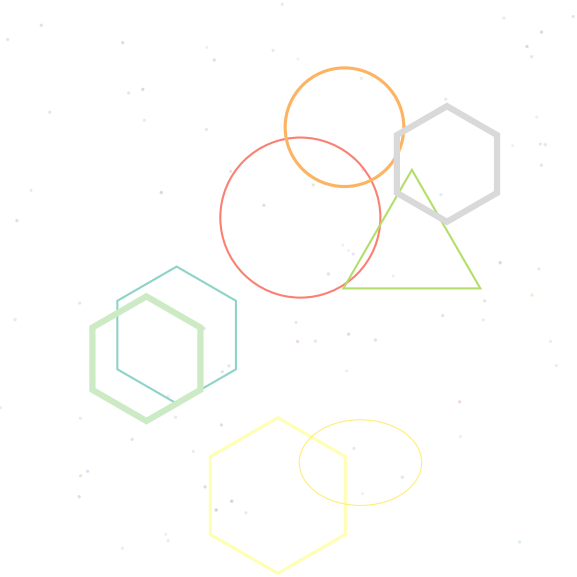[{"shape": "hexagon", "thickness": 1, "radius": 0.59, "center": [0.306, 0.419]}, {"shape": "hexagon", "thickness": 1.5, "radius": 0.67, "center": [0.481, 0.141]}, {"shape": "circle", "thickness": 1, "radius": 0.69, "center": [0.52, 0.622]}, {"shape": "circle", "thickness": 1.5, "radius": 0.51, "center": [0.596, 0.779]}, {"shape": "triangle", "thickness": 1, "radius": 0.68, "center": [0.713, 0.568]}, {"shape": "hexagon", "thickness": 3, "radius": 0.5, "center": [0.774, 0.715]}, {"shape": "hexagon", "thickness": 3, "radius": 0.54, "center": [0.254, 0.378]}, {"shape": "oval", "thickness": 0.5, "radius": 0.53, "center": [0.624, 0.198]}]